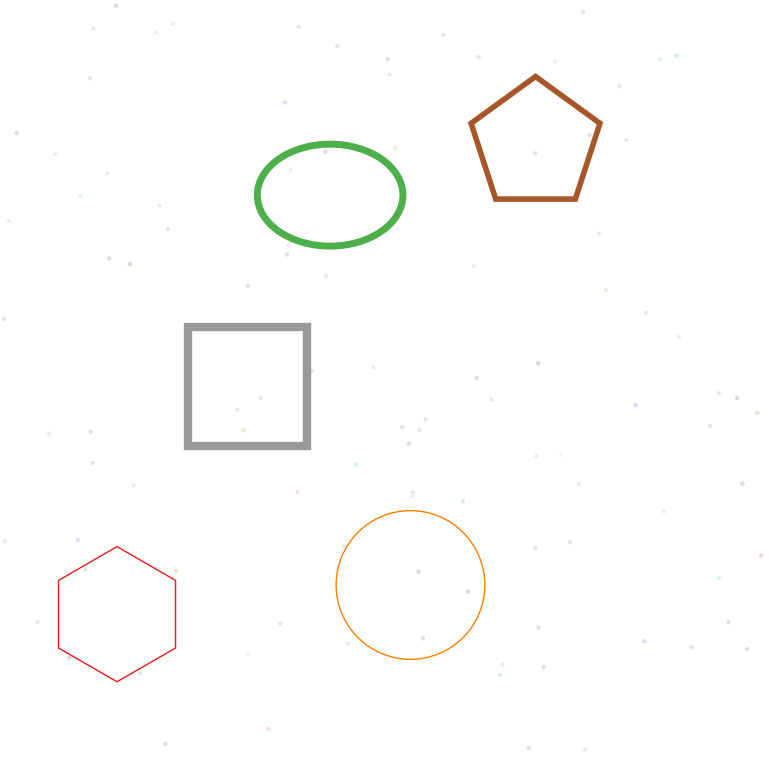[{"shape": "hexagon", "thickness": 0.5, "radius": 0.44, "center": [0.152, 0.202]}, {"shape": "oval", "thickness": 2.5, "radius": 0.47, "center": [0.429, 0.747]}, {"shape": "circle", "thickness": 0.5, "radius": 0.48, "center": [0.533, 0.24]}, {"shape": "pentagon", "thickness": 2, "radius": 0.44, "center": [0.695, 0.813]}, {"shape": "square", "thickness": 3, "radius": 0.39, "center": [0.321, 0.498]}]